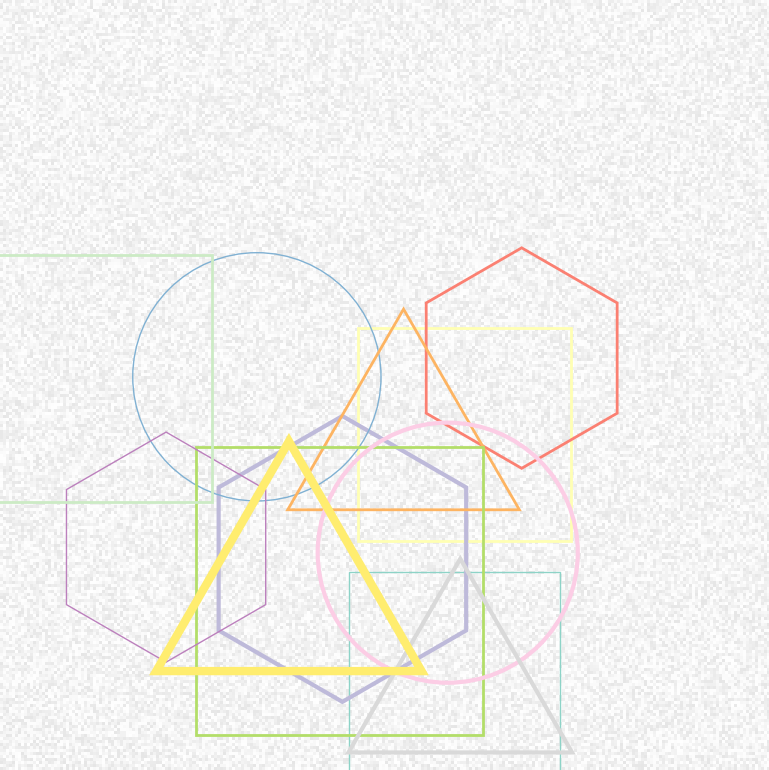[{"shape": "square", "thickness": 0.5, "radius": 0.68, "center": [0.59, 0.121]}, {"shape": "square", "thickness": 1, "radius": 0.69, "center": [0.604, 0.436]}, {"shape": "hexagon", "thickness": 1.5, "radius": 0.93, "center": [0.445, 0.274]}, {"shape": "hexagon", "thickness": 1, "radius": 0.72, "center": [0.678, 0.535]}, {"shape": "circle", "thickness": 0.5, "radius": 0.81, "center": [0.334, 0.511]}, {"shape": "triangle", "thickness": 1, "radius": 0.87, "center": [0.524, 0.425]}, {"shape": "square", "thickness": 1, "radius": 0.93, "center": [0.441, 0.232]}, {"shape": "circle", "thickness": 1.5, "radius": 0.84, "center": [0.581, 0.282]}, {"shape": "triangle", "thickness": 1.5, "radius": 0.84, "center": [0.598, 0.107]}, {"shape": "hexagon", "thickness": 0.5, "radius": 0.75, "center": [0.216, 0.289]}, {"shape": "square", "thickness": 1, "radius": 0.8, "center": [0.115, 0.508]}, {"shape": "triangle", "thickness": 3, "radius": 0.99, "center": [0.375, 0.228]}]